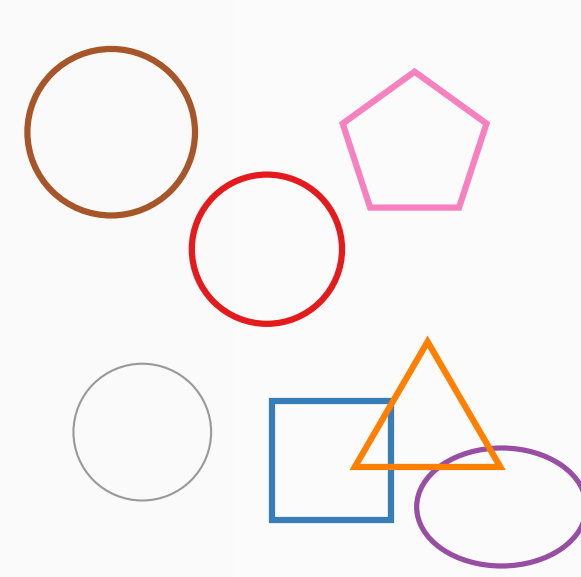[{"shape": "circle", "thickness": 3, "radius": 0.65, "center": [0.459, 0.568]}, {"shape": "square", "thickness": 3, "radius": 0.52, "center": [0.57, 0.201]}, {"shape": "oval", "thickness": 2.5, "radius": 0.73, "center": [0.863, 0.121]}, {"shape": "triangle", "thickness": 3, "radius": 0.72, "center": [0.736, 0.263]}, {"shape": "circle", "thickness": 3, "radius": 0.72, "center": [0.191, 0.77]}, {"shape": "pentagon", "thickness": 3, "radius": 0.65, "center": [0.713, 0.745]}, {"shape": "circle", "thickness": 1, "radius": 0.59, "center": [0.245, 0.251]}]